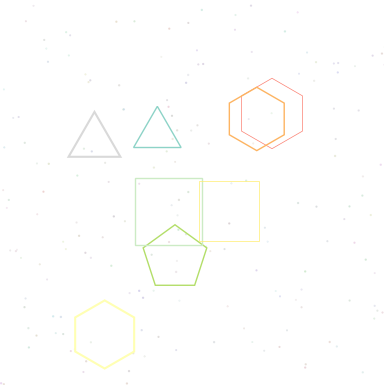[{"shape": "triangle", "thickness": 1, "radius": 0.36, "center": [0.409, 0.652]}, {"shape": "hexagon", "thickness": 1.5, "radius": 0.44, "center": [0.272, 0.131]}, {"shape": "hexagon", "thickness": 0.5, "radius": 0.46, "center": [0.706, 0.705]}, {"shape": "hexagon", "thickness": 1, "radius": 0.41, "center": [0.667, 0.691]}, {"shape": "pentagon", "thickness": 1, "radius": 0.43, "center": [0.454, 0.329]}, {"shape": "triangle", "thickness": 1.5, "radius": 0.39, "center": [0.245, 0.632]}, {"shape": "square", "thickness": 1, "radius": 0.44, "center": [0.437, 0.451]}, {"shape": "square", "thickness": 0.5, "radius": 0.39, "center": [0.594, 0.451]}]